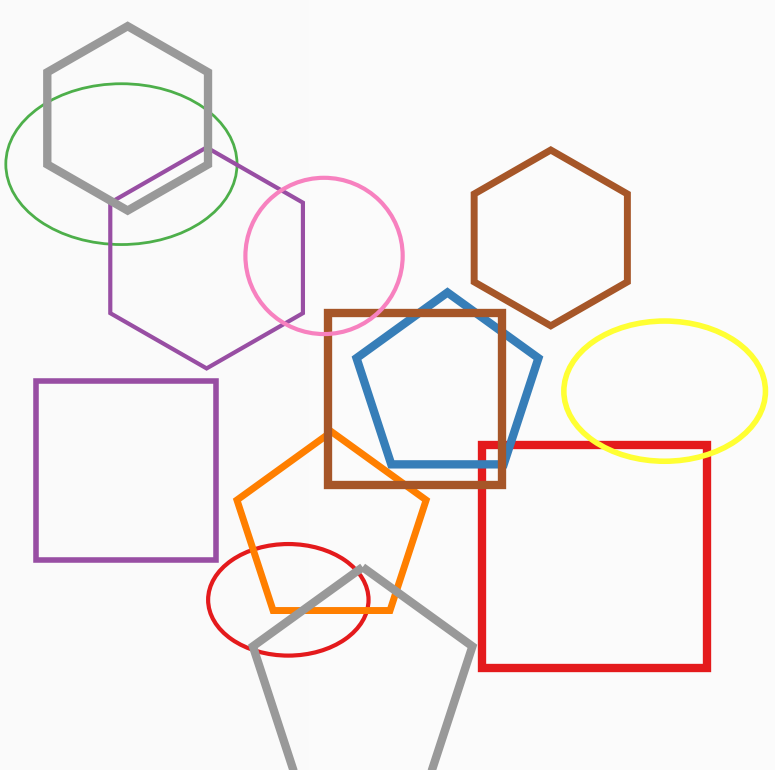[{"shape": "square", "thickness": 3, "radius": 0.72, "center": [0.767, 0.277]}, {"shape": "oval", "thickness": 1.5, "radius": 0.52, "center": [0.372, 0.221]}, {"shape": "pentagon", "thickness": 3, "radius": 0.62, "center": [0.577, 0.497]}, {"shape": "oval", "thickness": 1, "radius": 0.75, "center": [0.157, 0.787]}, {"shape": "hexagon", "thickness": 1.5, "radius": 0.72, "center": [0.267, 0.665]}, {"shape": "square", "thickness": 2, "radius": 0.58, "center": [0.162, 0.389]}, {"shape": "pentagon", "thickness": 2.5, "radius": 0.64, "center": [0.428, 0.311]}, {"shape": "oval", "thickness": 2, "radius": 0.65, "center": [0.858, 0.492]}, {"shape": "hexagon", "thickness": 2.5, "radius": 0.57, "center": [0.711, 0.691]}, {"shape": "square", "thickness": 3, "radius": 0.56, "center": [0.536, 0.482]}, {"shape": "circle", "thickness": 1.5, "radius": 0.51, "center": [0.418, 0.668]}, {"shape": "hexagon", "thickness": 3, "radius": 0.6, "center": [0.165, 0.846]}, {"shape": "pentagon", "thickness": 3, "radius": 0.74, "center": [0.468, 0.115]}]